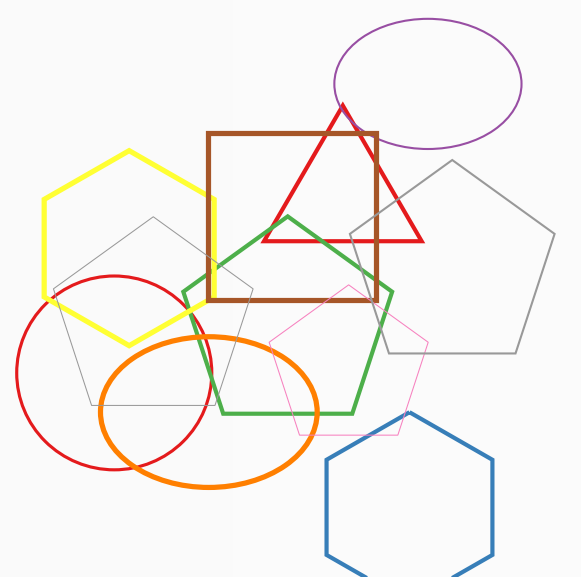[{"shape": "circle", "thickness": 1.5, "radius": 0.84, "center": [0.197, 0.353]}, {"shape": "triangle", "thickness": 2, "radius": 0.78, "center": [0.59, 0.66]}, {"shape": "hexagon", "thickness": 2, "radius": 0.82, "center": [0.704, 0.121]}, {"shape": "pentagon", "thickness": 2, "radius": 0.94, "center": [0.495, 0.436]}, {"shape": "oval", "thickness": 1, "radius": 0.81, "center": [0.736, 0.854]}, {"shape": "oval", "thickness": 2.5, "radius": 0.93, "center": [0.359, 0.286]}, {"shape": "hexagon", "thickness": 2.5, "radius": 0.84, "center": [0.222, 0.569]}, {"shape": "square", "thickness": 2.5, "radius": 0.72, "center": [0.502, 0.624]}, {"shape": "pentagon", "thickness": 0.5, "radius": 0.72, "center": [0.6, 0.362]}, {"shape": "pentagon", "thickness": 1, "radius": 0.93, "center": [0.778, 0.537]}, {"shape": "pentagon", "thickness": 0.5, "radius": 0.9, "center": [0.264, 0.443]}]